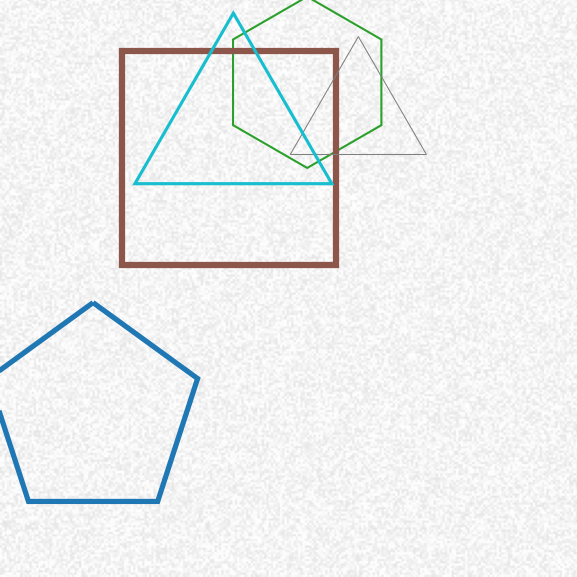[{"shape": "pentagon", "thickness": 2.5, "radius": 0.95, "center": [0.161, 0.285]}, {"shape": "hexagon", "thickness": 1, "radius": 0.74, "center": [0.532, 0.857]}, {"shape": "square", "thickness": 3, "radius": 0.93, "center": [0.397, 0.726]}, {"shape": "triangle", "thickness": 0.5, "radius": 0.68, "center": [0.621, 0.8]}, {"shape": "triangle", "thickness": 1.5, "radius": 0.98, "center": [0.404, 0.779]}]